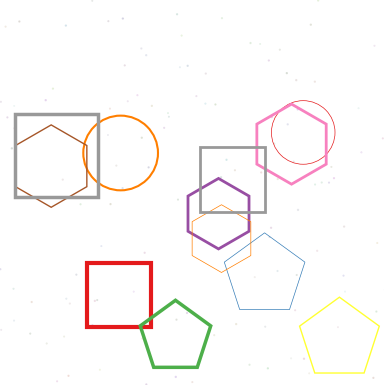[{"shape": "square", "thickness": 3, "radius": 0.42, "center": [0.31, 0.234]}, {"shape": "circle", "thickness": 0.5, "radius": 0.41, "center": [0.788, 0.656]}, {"shape": "pentagon", "thickness": 0.5, "radius": 0.55, "center": [0.687, 0.285]}, {"shape": "pentagon", "thickness": 2.5, "radius": 0.48, "center": [0.456, 0.124]}, {"shape": "hexagon", "thickness": 2, "radius": 0.46, "center": [0.568, 0.445]}, {"shape": "circle", "thickness": 1.5, "radius": 0.48, "center": [0.313, 0.603]}, {"shape": "hexagon", "thickness": 0.5, "radius": 0.44, "center": [0.575, 0.38]}, {"shape": "pentagon", "thickness": 1, "radius": 0.54, "center": [0.882, 0.119]}, {"shape": "hexagon", "thickness": 1, "radius": 0.53, "center": [0.133, 0.569]}, {"shape": "hexagon", "thickness": 2, "radius": 0.52, "center": [0.757, 0.626]}, {"shape": "square", "thickness": 2, "radius": 0.42, "center": [0.603, 0.535]}, {"shape": "square", "thickness": 2.5, "radius": 0.54, "center": [0.146, 0.596]}]